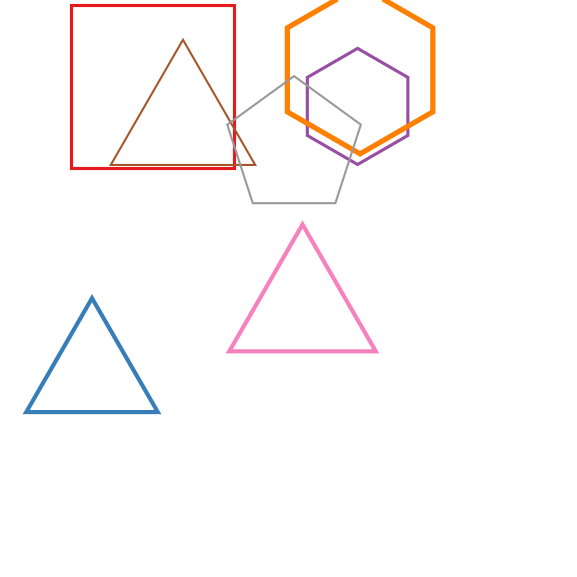[{"shape": "square", "thickness": 1.5, "radius": 0.71, "center": [0.264, 0.849]}, {"shape": "triangle", "thickness": 2, "radius": 0.66, "center": [0.159, 0.351]}, {"shape": "hexagon", "thickness": 1.5, "radius": 0.5, "center": [0.619, 0.815]}, {"shape": "hexagon", "thickness": 2.5, "radius": 0.73, "center": [0.624, 0.878]}, {"shape": "triangle", "thickness": 1, "radius": 0.72, "center": [0.317, 0.786]}, {"shape": "triangle", "thickness": 2, "radius": 0.73, "center": [0.524, 0.464]}, {"shape": "pentagon", "thickness": 1, "radius": 0.61, "center": [0.509, 0.746]}]